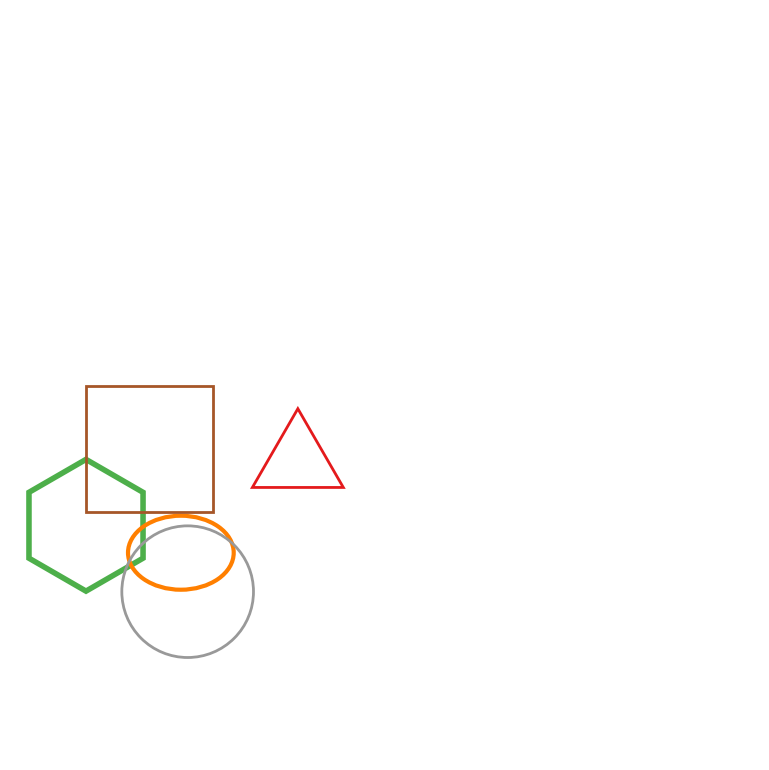[{"shape": "triangle", "thickness": 1, "radius": 0.34, "center": [0.387, 0.401]}, {"shape": "hexagon", "thickness": 2, "radius": 0.43, "center": [0.112, 0.318]}, {"shape": "oval", "thickness": 1.5, "radius": 0.34, "center": [0.235, 0.282]}, {"shape": "square", "thickness": 1, "radius": 0.41, "center": [0.194, 0.417]}, {"shape": "circle", "thickness": 1, "radius": 0.43, "center": [0.244, 0.232]}]